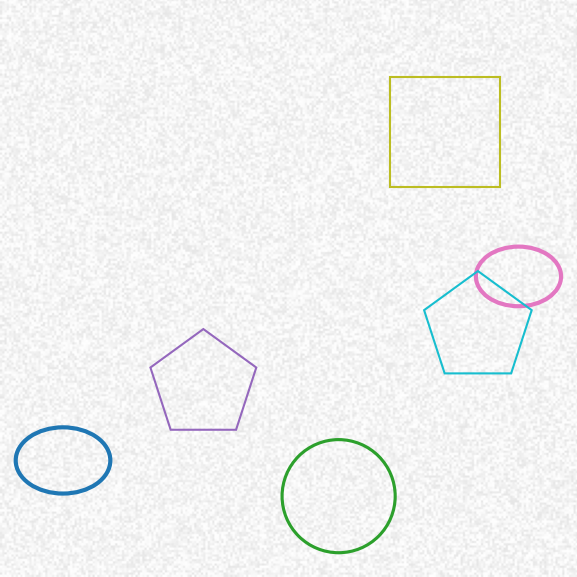[{"shape": "oval", "thickness": 2, "radius": 0.41, "center": [0.109, 0.202]}, {"shape": "circle", "thickness": 1.5, "radius": 0.49, "center": [0.586, 0.14]}, {"shape": "pentagon", "thickness": 1, "radius": 0.48, "center": [0.352, 0.333]}, {"shape": "oval", "thickness": 2, "radius": 0.37, "center": [0.898, 0.52]}, {"shape": "square", "thickness": 1, "radius": 0.48, "center": [0.77, 0.771]}, {"shape": "pentagon", "thickness": 1, "radius": 0.49, "center": [0.828, 0.432]}]